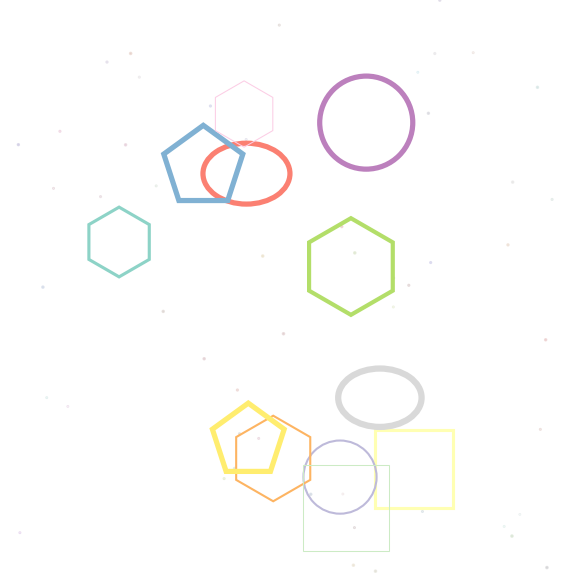[{"shape": "hexagon", "thickness": 1.5, "radius": 0.3, "center": [0.206, 0.58]}, {"shape": "square", "thickness": 1.5, "radius": 0.34, "center": [0.717, 0.186]}, {"shape": "circle", "thickness": 1, "radius": 0.32, "center": [0.589, 0.173]}, {"shape": "oval", "thickness": 2.5, "radius": 0.38, "center": [0.427, 0.698]}, {"shape": "pentagon", "thickness": 2.5, "radius": 0.36, "center": [0.352, 0.71]}, {"shape": "hexagon", "thickness": 1, "radius": 0.37, "center": [0.473, 0.205]}, {"shape": "hexagon", "thickness": 2, "radius": 0.42, "center": [0.608, 0.538]}, {"shape": "hexagon", "thickness": 0.5, "radius": 0.29, "center": [0.423, 0.802]}, {"shape": "oval", "thickness": 3, "radius": 0.36, "center": [0.658, 0.31]}, {"shape": "circle", "thickness": 2.5, "radius": 0.4, "center": [0.634, 0.787]}, {"shape": "square", "thickness": 0.5, "radius": 0.37, "center": [0.599, 0.119]}, {"shape": "pentagon", "thickness": 2.5, "radius": 0.33, "center": [0.43, 0.236]}]